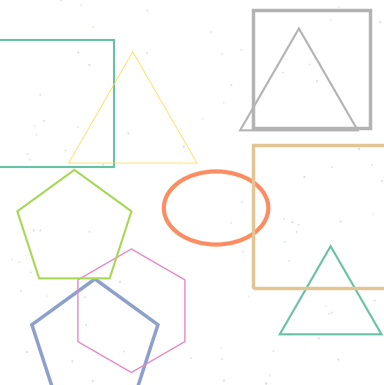[{"shape": "triangle", "thickness": 1.5, "radius": 0.76, "center": [0.859, 0.208]}, {"shape": "square", "thickness": 1.5, "radius": 0.82, "center": [0.131, 0.731]}, {"shape": "oval", "thickness": 3, "radius": 0.68, "center": [0.561, 0.46]}, {"shape": "pentagon", "thickness": 2.5, "radius": 0.86, "center": [0.247, 0.103]}, {"shape": "hexagon", "thickness": 1, "radius": 0.8, "center": [0.341, 0.193]}, {"shape": "pentagon", "thickness": 1.5, "radius": 0.78, "center": [0.193, 0.403]}, {"shape": "triangle", "thickness": 0.5, "radius": 0.96, "center": [0.345, 0.673]}, {"shape": "square", "thickness": 2.5, "radius": 0.93, "center": [0.842, 0.437]}, {"shape": "square", "thickness": 2.5, "radius": 0.76, "center": [0.809, 0.821]}, {"shape": "triangle", "thickness": 1.5, "radius": 0.88, "center": [0.776, 0.75]}]